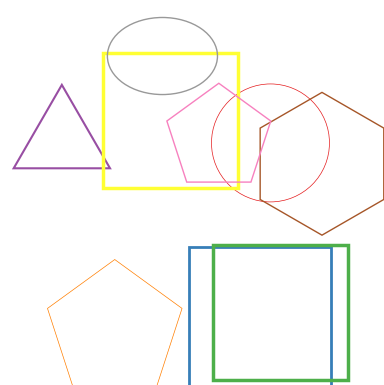[{"shape": "circle", "thickness": 0.5, "radius": 0.77, "center": [0.703, 0.629]}, {"shape": "square", "thickness": 2, "radius": 0.92, "center": [0.675, 0.173]}, {"shape": "square", "thickness": 2.5, "radius": 0.88, "center": [0.728, 0.189]}, {"shape": "triangle", "thickness": 1.5, "radius": 0.72, "center": [0.161, 0.635]}, {"shape": "pentagon", "thickness": 0.5, "radius": 0.92, "center": [0.298, 0.142]}, {"shape": "square", "thickness": 2.5, "radius": 0.88, "center": [0.443, 0.686]}, {"shape": "hexagon", "thickness": 1, "radius": 0.93, "center": [0.836, 0.575]}, {"shape": "pentagon", "thickness": 1, "radius": 0.71, "center": [0.568, 0.642]}, {"shape": "oval", "thickness": 1, "radius": 0.71, "center": [0.422, 0.855]}]